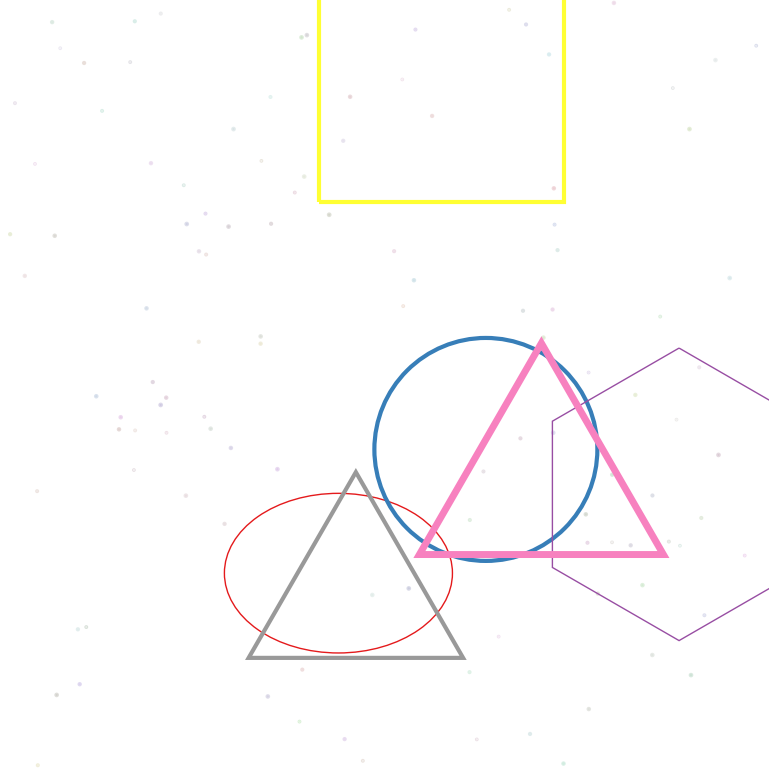[{"shape": "oval", "thickness": 0.5, "radius": 0.74, "center": [0.44, 0.256]}, {"shape": "circle", "thickness": 1.5, "radius": 0.72, "center": [0.631, 0.416]}, {"shape": "hexagon", "thickness": 0.5, "radius": 0.95, "center": [0.882, 0.358]}, {"shape": "square", "thickness": 1.5, "radius": 0.79, "center": [0.573, 0.897]}, {"shape": "triangle", "thickness": 2.5, "radius": 0.91, "center": [0.703, 0.371]}, {"shape": "triangle", "thickness": 1.5, "radius": 0.8, "center": [0.462, 0.226]}]